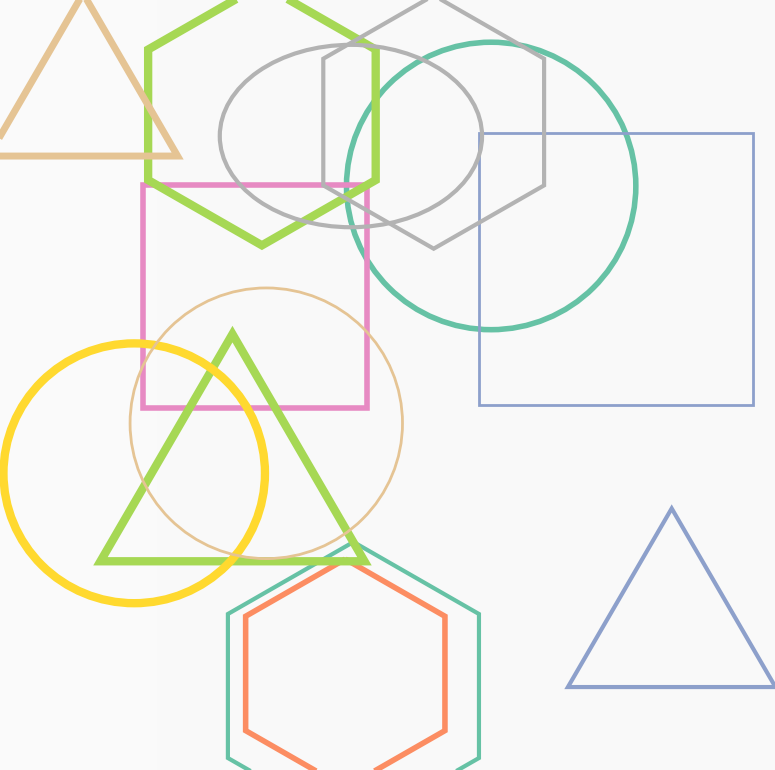[{"shape": "circle", "thickness": 2, "radius": 0.93, "center": [0.634, 0.759]}, {"shape": "hexagon", "thickness": 1.5, "radius": 0.94, "center": [0.456, 0.109]}, {"shape": "hexagon", "thickness": 2, "radius": 0.74, "center": [0.446, 0.125]}, {"shape": "square", "thickness": 1, "radius": 0.88, "center": [0.795, 0.651]}, {"shape": "triangle", "thickness": 1.5, "radius": 0.77, "center": [0.867, 0.185]}, {"shape": "square", "thickness": 2, "radius": 0.72, "center": [0.329, 0.615]}, {"shape": "triangle", "thickness": 3, "radius": 0.98, "center": [0.3, 0.369]}, {"shape": "hexagon", "thickness": 3, "radius": 0.85, "center": [0.338, 0.851]}, {"shape": "circle", "thickness": 3, "radius": 0.84, "center": [0.173, 0.385]}, {"shape": "triangle", "thickness": 2.5, "radius": 0.7, "center": [0.107, 0.868]}, {"shape": "circle", "thickness": 1, "radius": 0.88, "center": [0.344, 0.45]}, {"shape": "oval", "thickness": 1.5, "radius": 0.85, "center": [0.453, 0.823]}, {"shape": "hexagon", "thickness": 1.5, "radius": 0.82, "center": [0.56, 0.842]}]